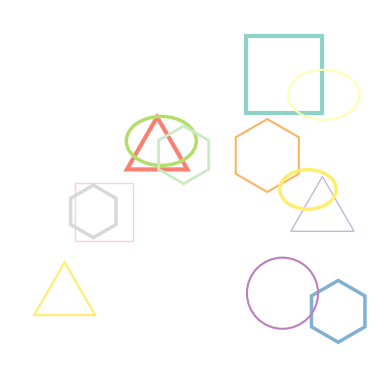[{"shape": "square", "thickness": 3, "radius": 0.49, "center": [0.738, 0.806]}, {"shape": "oval", "thickness": 1.5, "radius": 0.46, "center": [0.841, 0.754]}, {"shape": "triangle", "thickness": 1, "radius": 0.47, "center": [0.837, 0.447]}, {"shape": "triangle", "thickness": 3, "radius": 0.45, "center": [0.408, 0.605]}, {"shape": "hexagon", "thickness": 2.5, "radius": 0.4, "center": [0.878, 0.191]}, {"shape": "hexagon", "thickness": 1.5, "radius": 0.47, "center": [0.694, 0.596]}, {"shape": "oval", "thickness": 2.5, "radius": 0.45, "center": [0.419, 0.634]}, {"shape": "square", "thickness": 1, "radius": 0.37, "center": [0.271, 0.449]}, {"shape": "hexagon", "thickness": 2.5, "radius": 0.34, "center": [0.242, 0.451]}, {"shape": "circle", "thickness": 1.5, "radius": 0.46, "center": [0.734, 0.238]}, {"shape": "hexagon", "thickness": 2, "radius": 0.38, "center": [0.477, 0.598]}, {"shape": "oval", "thickness": 2.5, "radius": 0.37, "center": [0.8, 0.508]}, {"shape": "triangle", "thickness": 1.5, "radius": 0.46, "center": [0.168, 0.227]}]